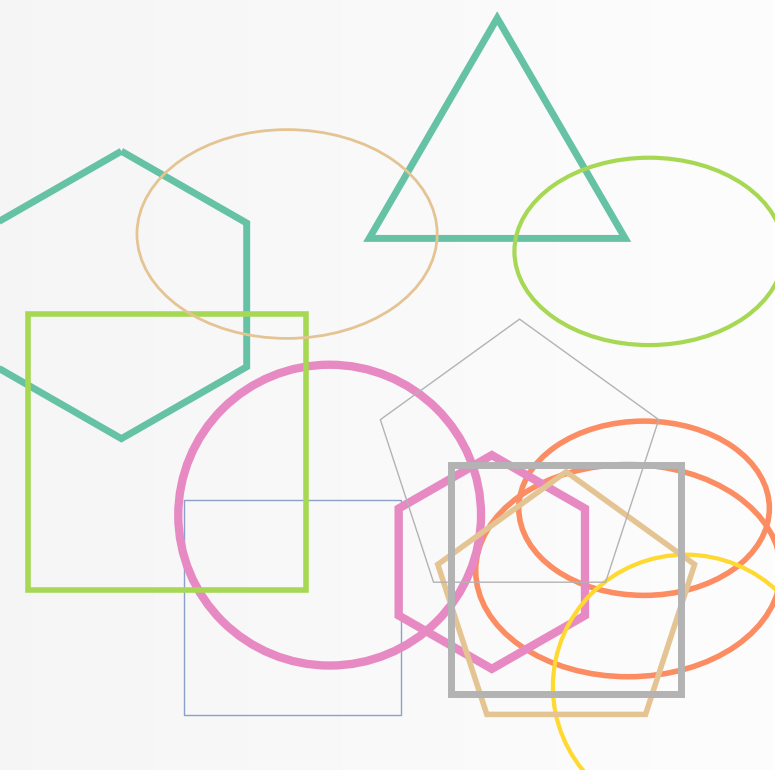[{"shape": "triangle", "thickness": 2.5, "radius": 0.95, "center": [0.642, 0.786]}, {"shape": "hexagon", "thickness": 2.5, "radius": 0.93, "center": [0.157, 0.617]}, {"shape": "oval", "thickness": 2, "radius": 0.81, "center": [0.831, 0.34]}, {"shape": "oval", "thickness": 2, "radius": 0.98, "center": [0.811, 0.259]}, {"shape": "square", "thickness": 0.5, "radius": 0.7, "center": [0.378, 0.211]}, {"shape": "circle", "thickness": 3, "radius": 0.98, "center": [0.425, 0.331]}, {"shape": "hexagon", "thickness": 3, "radius": 0.69, "center": [0.635, 0.27]}, {"shape": "oval", "thickness": 1.5, "radius": 0.87, "center": [0.838, 0.674]}, {"shape": "square", "thickness": 2, "radius": 0.9, "center": [0.215, 0.413]}, {"shape": "circle", "thickness": 1.5, "radius": 0.86, "center": [0.885, 0.108]}, {"shape": "oval", "thickness": 1, "radius": 0.97, "center": [0.37, 0.696]}, {"shape": "pentagon", "thickness": 2, "radius": 0.87, "center": [0.731, 0.213]}, {"shape": "pentagon", "thickness": 0.5, "radius": 0.94, "center": [0.67, 0.397]}, {"shape": "square", "thickness": 2.5, "radius": 0.74, "center": [0.73, 0.247]}]